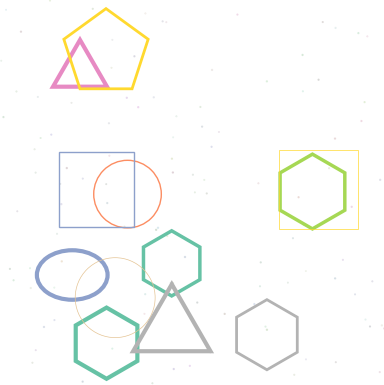[{"shape": "hexagon", "thickness": 2.5, "radius": 0.42, "center": [0.446, 0.316]}, {"shape": "hexagon", "thickness": 3, "radius": 0.46, "center": [0.277, 0.109]}, {"shape": "circle", "thickness": 1, "radius": 0.44, "center": [0.331, 0.496]}, {"shape": "oval", "thickness": 3, "radius": 0.46, "center": [0.188, 0.286]}, {"shape": "square", "thickness": 1, "radius": 0.49, "center": [0.251, 0.507]}, {"shape": "triangle", "thickness": 3, "radius": 0.4, "center": [0.208, 0.815]}, {"shape": "hexagon", "thickness": 2.5, "radius": 0.49, "center": [0.812, 0.503]}, {"shape": "pentagon", "thickness": 2, "radius": 0.58, "center": [0.275, 0.862]}, {"shape": "square", "thickness": 0.5, "radius": 0.52, "center": [0.828, 0.508]}, {"shape": "circle", "thickness": 0.5, "radius": 0.52, "center": [0.299, 0.227]}, {"shape": "hexagon", "thickness": 2, "radius": 0.46, "center": [0.693, 0.131]}, {"shape": "triangle", "thickness": 3, "radius": 0.58, "center": [0.446, 0.146]}]